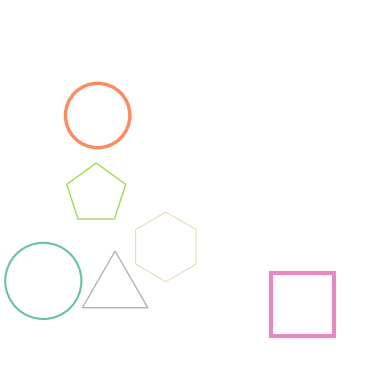[{"shape": "circle", "thickness": 1.5, "radius": 0.49, "center": [0.113, 0.27]}, {"shape": "circle", "thickness": 2.5, "radius": 0.42, "center": [0.254, 0.7]}, {"shape": "square", "thickness": 3, "radius": 0.41, "center": [0.787, 0.208]}, {"shape": "pentagon", "thickness": 1, "radius": 0.4, "center": [0.25, 0.496]}, {"shape": "hexagon", "thickness": 0.5, "radius": 0.45, "center": [0.431, 0.359]}, {"shape": "triangle", "thickness": 1, "radius": 0.49, "center": [0.299, 0.25]}]